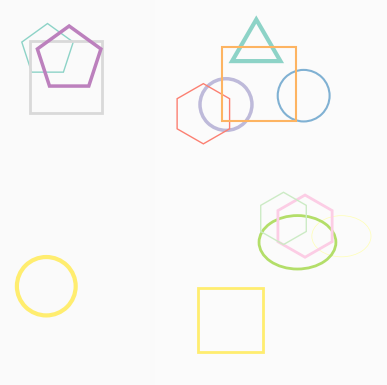[{"shape": "triangle", "thickness": 3, "radius": 0.36, "center": [0.661, 0.877]}, {"shape": "pentagon", "thickness": 1, "radius": 0.35, "center": [0.123, 0.869]}, {"shape": "oval", "thickness": 0.5, "radius": 0.38, "center": [0.881, 0.386]}, {"shape": "circle", "thickness": 2.5, "radius": 0.34, "center": [0.583, 0.728]}, {"shape": "hexagon", "thickness": 1, "radius": 0.39, "center": [0.525, 0.705]}, {"shape": "circle", "thickness": 1.5, "radius": 0.33, "center": [0.784, 0.751]}, {"shape": "square", "thickness": 1.5, "radius": 0.48, "center": [0.668, 0.783]}, {"shape": "oval", "thickness": 2, "radius": 0.5, "center": [0.768, 0.371]}, {"shape": "hexagon", "thickness": 2, "radius": 0.4, "center": [0.787, 0.413]}, {"shape": "square", "thickness": 2, "radius": 0.47, "center": [0.17, 0.8]}, {"shape": "pentagon", "thickness": 2.5, "radius": 0.43, "center": [0.178, 0.846]}, {"shape": "hexagon", "thickness": 1, "radius": 0.34, "center": [0.732, 0.433]}, {"shape": "square", "thickness": 2, "radius": 0.42, "center": [0.595, 0.169]}, {"shape": "circle", "thickness": 3, "radius": 0.38, "center": [0.119, 0.257]}]